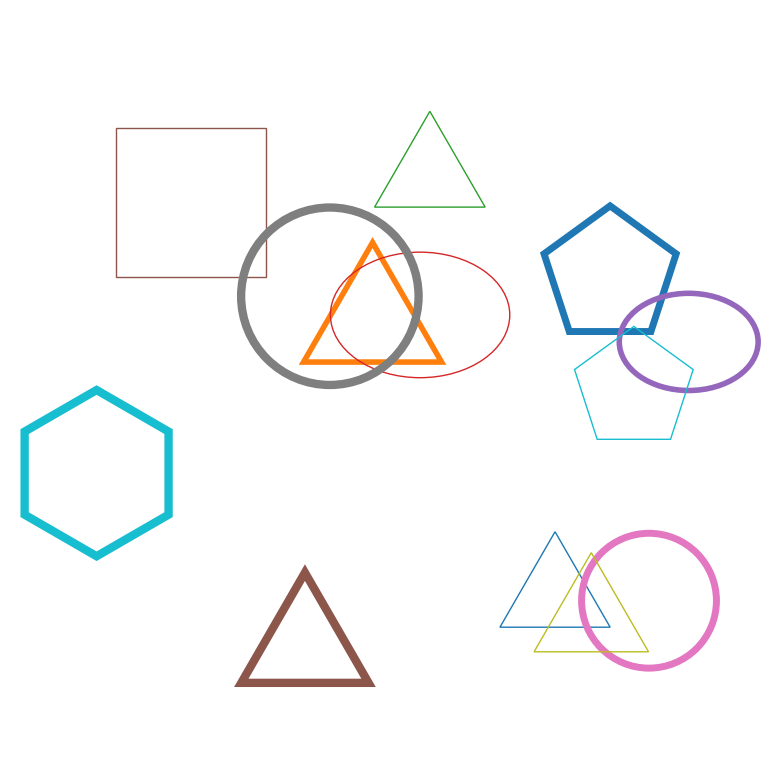[{"shape": "triangle", "thickness": 0.5, "radius": 0.41, "center": [0.721, 0.227]}, {"shape": "pentagon", "thickness": 2.5, "radius": 0.45, "center": [0.792, 0.642]}, {"shape": "triangle", "thickness": 2, "radius": 0.52, "center": [0.484, 0.582]}, {"shape": "triangle", "thickness": 0.5, "radius": 0.41, "center": [0.558, 0.772]}, {"shape": "oval", "thickness": 0.5, "radius": 0.58, "center": [0.546, 0.591]}, {"shape": "oval", "thickness": 2, "radius": 0.45, "center": [0.894, 0.556]}, {"shape": "square", "thickness": 0.5, "radius": 0.49, "center": [0.248, 0.737]}, {"shape": "triangle", "thickness": 3, "radius": 0.48, "center": [0.396, 0.161]}, {"shape": "circle", "thickness": 2.5, "radius": 0.44, "center": [0.843, 0.22]}, {"shape": "circle", "thickness": 3, "radius": 0.58, "center": [0.428, 0.615]}, {"shape": "triangle", "thickness": 0.5, "radius": 0.43, "center": [0.768, 0.196]}, {"shape": "pentagon", "thickness": 0.5, "radius": 0.41, "center": [0.823, 0.495]}, {"shape": "hexagon", "thickness": 3, "radius": 0.54, "center": [0.125, 0.386]}]